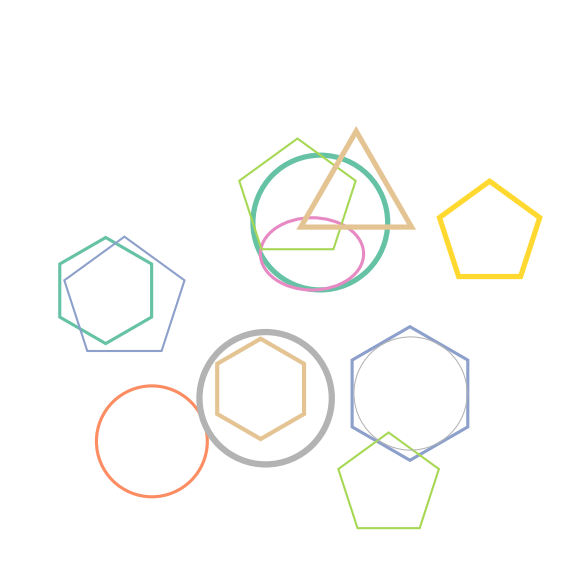[{"shape": "hexagon", "thickness": 1.5, "radius": 0.46, "center": [0.183, 0.496]}, {"shape": "circle", "thickness": 2.5, "radius": 0.58, "center": [0.555, 0.614]}, {"shape": "circle", "thickness": 1.5, "radius": 0.48, "center": [0.263, 0.235]}, {"shape": "pentagon", "thickness": 1, "radius": 0.55, "center": [0.215, 0.48]}, {"shape": "hexagon", "thickness": 1.5, "radius": 0.58, "center": [0.71, 0.318]}, {"shape": "oval", "thickness": 1.5, "radius": 0.45, "center": [0.54, 0.56]}, {"shape": "pentagon", "thickness": 1, "radius": 0.46, "center": [0.673, 0.159]}, {"shape": "pentagon", "thickness": 1, "radius": 0.53, "center": [0.515, 0.653]}, {"shape": "pentagon", "thickness": 2.5, "radius": 0.46, "center": [0.848, 0.594]}, {"shape": "hexagon", "thickness": 2, "radius": 0.43, "center": [0.451, 0.326]}, {"shape": "triangle", "thickness": 2.5, "radius": 0.55, "center": [0.617, 0.661]}, {"shape": "circle", "thickness": 3, "radius": 0.57, "center": [0.46, 0.31]}, {"shape": "circle", "thickness": 0.5, "radius": 0.49, "center": [0.711, 0.318]}]